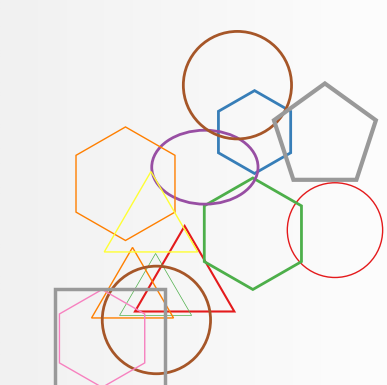[{"shape": "triangle", "thickness": 1.5, "radius": 0.74, "center": [0.477, 0.265]}, {"shape": "circle", "thickness": 1, "radius": 0.62, "center": [0.864, 0.402]}, {"shape": "hexagon", "thickness": 2, "radius": 0.54, "center": [0.657, 0.657]}, {"shape": "hexagon", "thickness": 2, "radius": 0.72, "center": [0.653, 0.393]}, {"shape": "triangle", "thickness": 0.5, "radius": 0.54, "center": [0.402, 0.234]}, {"shape": "oval", "thickness": 2, "radius": 0.69, "center": [0.529, 0.566]}, {"shape": "hexagon", "thickness": 1, "radius": 0.74, "center": [0.324, 0.523]}, {"shape": "triangle", "thickness": 1, "radius": 0.61, "center": [0.342, 0.235]}, {"shape": "triangle", "thickness": 1, "radius": 0.7, "center": [0.39, 0.415]}, {"shape": "circle", "thickness": 2, "radius": 0.7, "center": [0.613, 0.779]}, {"shape": "circle", "thickness": 2, "radius": 0.7, "center": [0.404, 0.169]}, {"shape": "hexagon", "thickness": 1, "radius": 0.64, "center": [0.263, 0.121]}, {"shape": "square", "thickness": 2.5, "radius": 0.71, "center": [0.283, 0.107]}, {"shape": "pentagon", "thickness": 3, "radius": 0.69, "center": [0.838, 0.645]}]